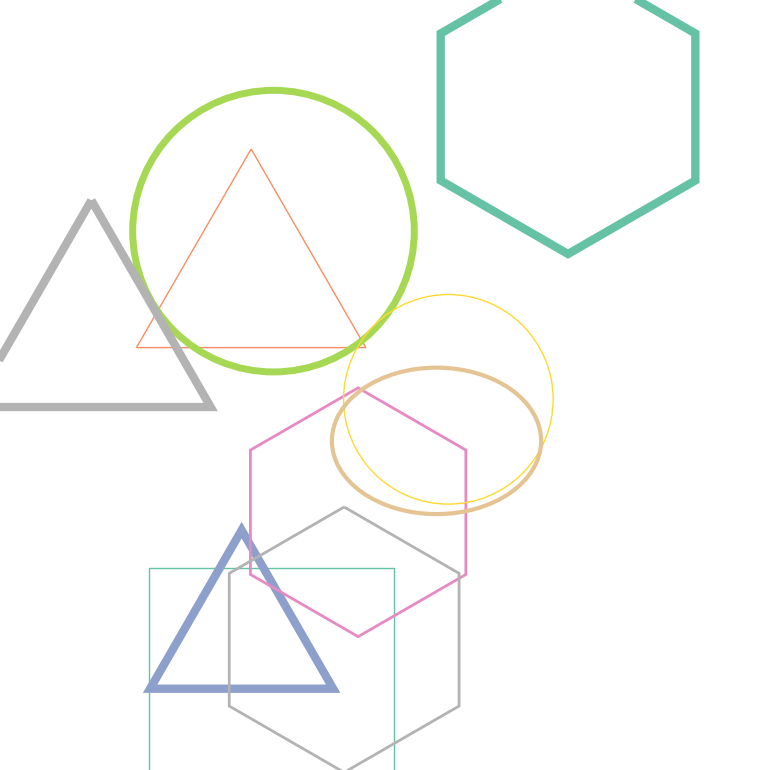[{"shape": "square", "thickness": 0.5, "radius": 0.8, "center": [0.352, 0.103]}, {"shape": "hexagon", "thickness": 3, "radius": 0.95, "center": [0.738, 0.861]}, {"shape": "triangle", "thickness": 0.5, "radius": 0.86, "center": [0.326, 0.635]}, {"shape": "triangle", "thickness": 3, "radius": 0.69, "center": [0.314, 0.174]}, {"shape": "hexagon", "thickness": 1, "radius": 0.81, "center": [0.465, 0.335]}, {"shape": "circle", "thickness": 2.5, "radius": 0.91, "center": [0.355, 0.7]}, {"shape": "circle", "thickness": 0.5, "radius": 0.68, "center": [0.582, 0.481]}, {"shape": "oval", "thickness": 1.5, "radius": 0.68, "center": [0.567, 0.427]}, {"shape": "hexagon", "thickness": 1, "radius": 0.86, "center": [0.447, 0.169]}, {"shape": "triangle", "thickness": 3, "radius": 0.89, "center": [0.119, 0.561]}]